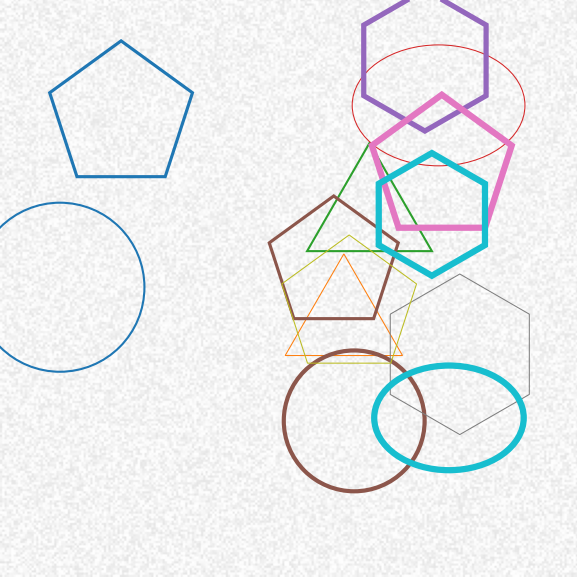[{"shape": "circle", "thickness": 1, "radius": 0.73, "center": [0.104, 0.502]}, {"shape": "pentagon", "thickness": 1.5, "radius": 0.65, "center": [0.21, 0.798]}, {"shape": "triangle", "thickness": 0.5, "radius": 0.59, "center": [0.595, 0.442]}, {"shape": "triangle", "thickness": 1, "radius": 0.62, "center": [0.64, 0.627]}, {"shape": "oval", "thickness": 0.5, "radius": 0.75, "center": [0.759, 0.817]}, {"shape": "hexagon", "thickness": 2.5, "radius": 0.61, "center": [0.736, 0.895]}, {"shape": "circle", "thickness": 2, "radius": 0.61, "center": [0.613, 0.27]}, {"shape": "pentagon", "thickness": 1.5, "radius": 0.59, "center": [0.578, 0.542]}, {"shape": "pentagon", "thickness": 3, "radius": 0.64, "center": [0.765, 0.708]}, {"shape": "hexagon", "thickness": 0.5, "radius": 0.7, "center": [0.796, 0.386]}, {"shape": "pentagon", "thickness": 0.5, "radius": 0.61, "center": [0.605, 0.47]}, {"shape": "oval", "thickness": 3, "radius": 0.65, "center": [0.777, 0.276]}, {"shape": "hexagon", "thickness": 3, "radius": 0.53, "center": [0.748, 0.628]}]